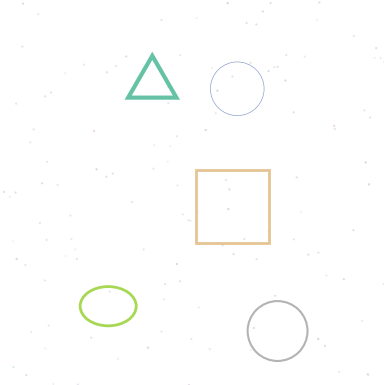[{"shape": "triangle", "thickness": 3, "radius": 0.36, "center": [0.396, 0.783]}, {"shape": "circle", "thickness": 0.5, "radius": 0.35, "center": [0.616, 0.769]}, {"shape": "oval", "thickness": 2, "radius": 0.36, "center": [0.281, 0.205]}, {"shape": "square", "thickness": 2, "radius": 0.47, "center": [0.603, 0.463]}, {"shape": "circle", "thickness": 1.5, "radius": 0.39, "center": [0.721, 0.14]}]